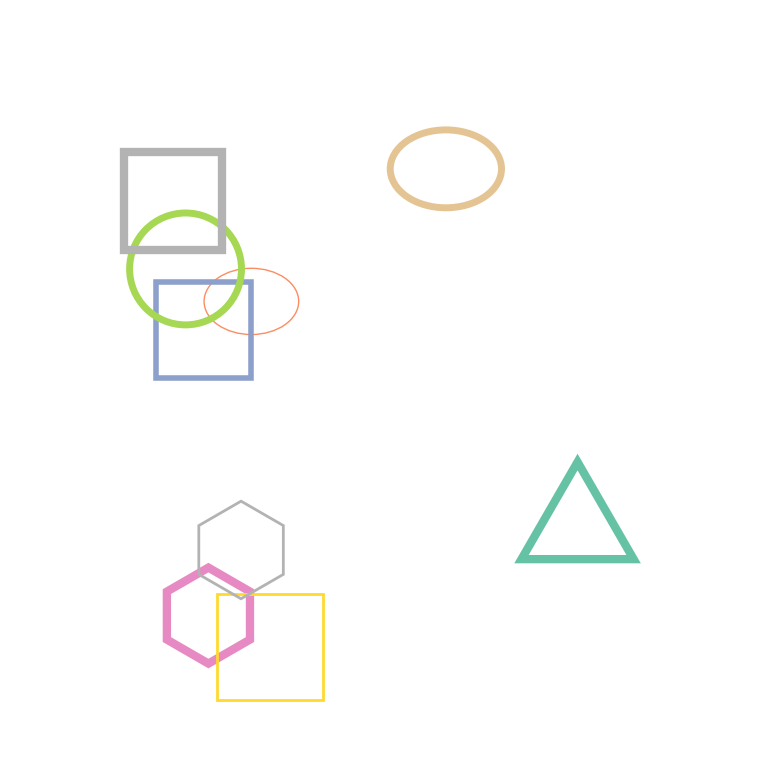[{"shape": "triangle", "thickness": 3, "radius": 0.42, "center": [0.75, 0.316]}, {"shape": "oval", "thickness": 0.5, "radius": 0.31, "center": [0.326, 0.609]}, {"shape": "square", "thickness": 2, "radius": 0.31, "center": [0.264, 0.572]}, {"shape": "hexagon", "thickness": 3, "radius": 0.31, "center": [0.271, 0.201]}, {"shape": "circle", "thickness": 2.5, "radius": 0.36, "center": [0.241, 0.651]}, {"shape": "square", "thickness": 1, "radius": 0.34, "center": [0.351, 0.16]}, {"shape": "oval", "thickness": 2.5, "radius": 0.36, "center": [0.579, 0.781]}, {"shape": "hexagon", "thickness": 1, "radius": 0.32, "center": [0.313, 0.286]}, {"shape": "square", "thickness": 3, "radius": 0.32, "center": [0.225, 0.739]}]